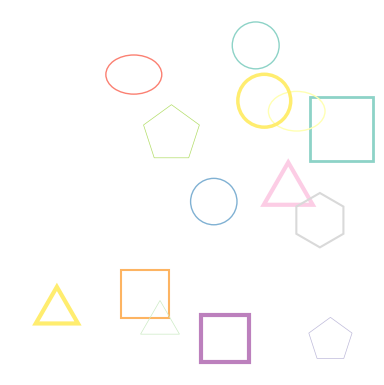[{"shape": "circle", "thickness": 1, "radius": 0.3, "center": [0.664, 0.882]}, {"shape": "square", "thickness": 2, "radius": 0.41, "center": [0.887, 0.665]}, {"shape": "oval", "thickness": 1, "radius": 0.37, "center": [0.771, 0.711]}, {"shape": "pentagon", "thickness": 0.5, "radius": 0.3, "center": [0.858, 0.117]}, {"shape": "oval", "thickness": 1, "radius": 0.36, "center": [0.348, 0.806]}, {"shape": "circle", "thickness": 1, "radius": 0.3, "center": [0.555, 0.476]}, {"shape": "square", "thickness": 1.5, "radius": 0.31, "center": [0.377, 0.236]}, {"shape": "pentagon", "thickness": 0.5, "radius": 0.38, "center": [0.445, 0.652]}, {"shape": "triangle", "thickness": 3, "radius": 0.37, "center": [0.749, 0.505]}, {"shape": "hexagon", "thickness": 1.5, "radius": 0.35, "center": [0.831, 0.428]}, {"shape": "square", "thickness": 3, "radius": 0.31, "center": [0.584, 0.121]}, {"shape": "triangle", "thickness": 0.5, "radius": 0.29, "center": [0.416, 0.161]}, {"shape": "triangle", "thickness": 3, "radius": 0.32, "center": [0.148, 0.191]}, {"shape": "circle", "thickness": 2.5, "radius": 0.34, "center": [0.686, 0.738]}]